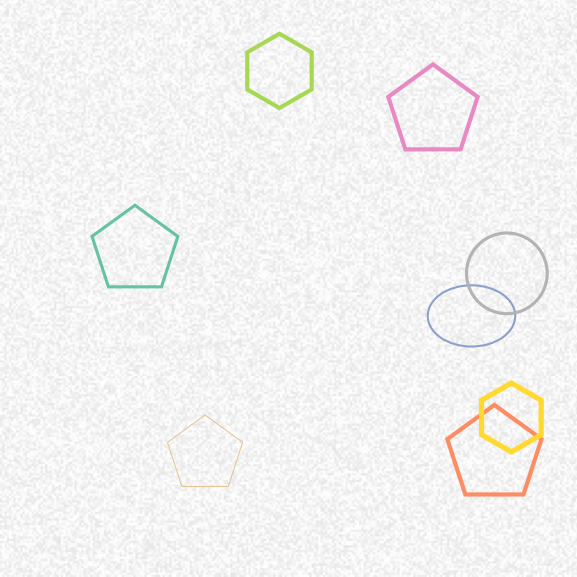[{"shape": "pentagon", "thickness": 1.5, "radius": 0.39, "center": [0.234, 0.566]}, {"shape": "pentagon", "thickness": 2, "radius": 0.43, "center": [0.856, 0.212]}, {"shape": "oval", "thickness": 1, "radius": 0.38, "center": [0.816, 0.452]}, {"shape": "pentagon", "thickness": 2, "radius": 0.41, "center": [0.75, 0.806]}, {"shape": "hexagon", "thickness": 2, "radius": 0.32, "center": [0.484, 0.876]}, {"shape": "hexagon", "thickness": 2.5, "radius": 0.3, "center": [0.885, 0.276]}, {"shape": "pentagon", "thickness": 0.5, "radius": 0.34, "center": [0.355, 0.212]}, {"shape": "circle", "thickness": 1.5, "radius": 0.35, "center": [0.878, 0.526]}]